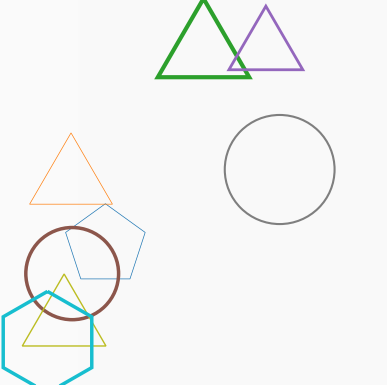[{"shape": "pentagon", "thickness": 0.5, "radius": 0.54, "center": [0.272, 0.363]}, {"shape": "triangle", "thickness": 0.5, "radius": 0.62, "center": [0.183, 0.531]}, {"shape": "triangle", "thickness": 3, "radius": 0.68, "center": [0.525, 0.868]}, {"shape": "triangle", "thickness": 2, "radius": 0.55, "center": [0.686, 0.874]}, {"shape": "circle", "thickness": 2.5, "radius": 0.6, "center": [0.186, 0.289]}, {"shape": "circle", "thickness": 1.5, "radius": 0.71, "center": [0.722, 0.56]}, {"shape": "triangle", "thickness": 1, "radius": 0.62, "center": [0.165, 0.164]}, {"shape": "hexagon", "thickness": 2.5, "radius": 0.66, "center": [0.123, 0.111]}]